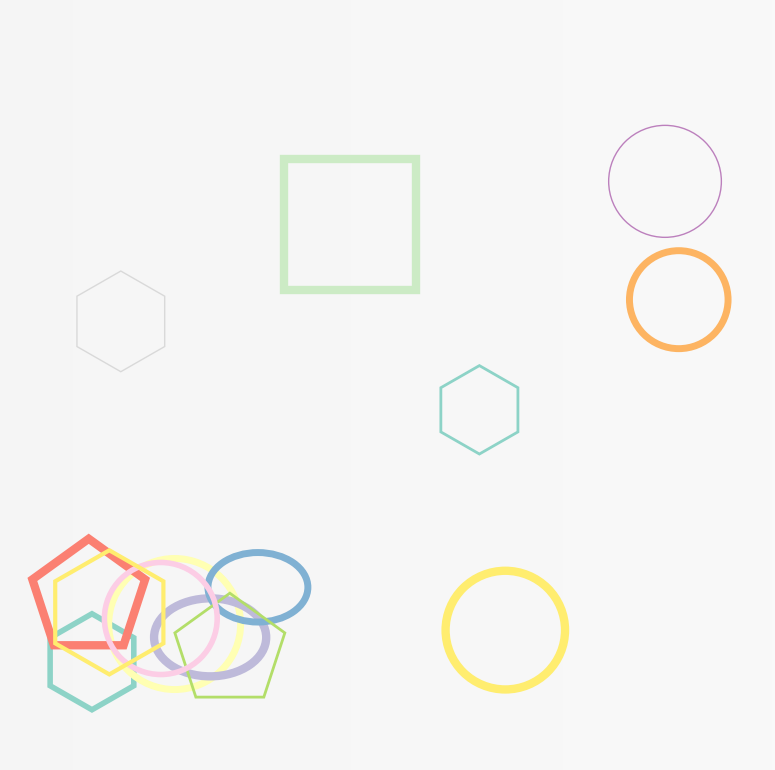[{"shape": "hexagon", "thickness": 1, "radius": 0.29, "center": [0.619, 0.468]}, {"shape": "hexagon", "thickness": 2, "radius": 0.31, "center": [0.119, 0.141]}, {"shape": "circle", "thickness": 2.5, "radius": 0.43, "center": [0.225, 0.19]}, {"shape": "oval", "thickness": 3, "radius": 0.36, "center": [0.271, 0.172]}, {"shape": "pentagon", "thickness": 3, "radius": 0.38, "center": [0.114, 0.224]}, {"shape": "oval", "thickness": 2.5, "radius": 0.32, "center": [0.333, 0.237]}, {"shape": "circle", "thickness": 2.5, "radius": 0.32, "center": [0.876, 0.611]}, {"shape": "pentagon", "thickness": 1, "radius": 0.37, "center": [0.297, 0.155]}, {"shape": "circle", "thickness": 2, "radius": 0.36, "center": [0.207, 0.197]}, {"shape": "hexagon", "thickness": 0.5, "radius": 0.33, "center": [0.156, 0.583]}, {"shape": "circle", "thickness": 0.5, "radius": 0.36, "center": [0.858, 0.764]}, {"shape": "square", "thickness": 3, "radius": 0.42, "center": [0.452, 0.708]}, {"shape": "circle", "thickness": 3, "radius": 0.39, "center": [0.652, 0.182]}, {"shape": "hexagon", "thickness": 1.5, "radius": 0.4, "center": [0.141, 0.205]}]